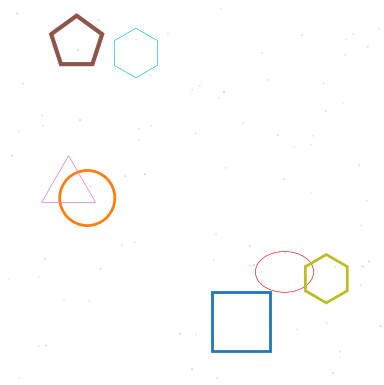[{"shape": "square", "thickness": 2, "radius": 0.38, "center": [0.626, 0.164]}, {"shape": "circle", "thickness": 2, "radius": 0.36, "center": [0.227, 0.486]}, {"shape": "oval", "thickness": 0.5, "radius": 0.38, "center": [0.739, 0.294]}, {"shape": "pentagon", "thickness": 3, "radius": 0.35, "center": [0.199, 0.89]}, {"shape": "triangle", "thickness": 0.5, "radius": 0.4, "center": [0.178, 0.515]}, {"shape": "hexagon", "thickness": 2, "radius": 0.31, "center": [0.848, 0.276]}, {"shape": "hexagon", "thickness": 0.5, "radius": 0.32, "center": [0.353, 0.862]}]